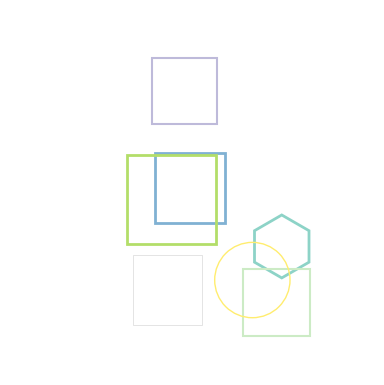[{"shape": "hexagon", "thickness": 2, "radius": 0.41, "center": [0.732, 0.36]}, {"shape": "square", "thickness": 1.5, "radius": 0.43, "center": [0.479, 0.764]}, {"shape": "square", "thickness": 2, "radius": 0.45, "center": [0.493, 0.512]}, {"shape": "square", "thickness": 2, "radius": 0.58, "center": [0.445, 0.482]}, {"shape": "square", "thickness": 0.5, "radius": 0.45, "center": [0.436, 0.247]}, {"shape": "square", "thickness": 1.5, "radius": 0.44, "center": [0.718, 0.213]}, {"shape": "circle", "thickness": 1, "radius": 0.49, "center": [0.655, 0.273]}]